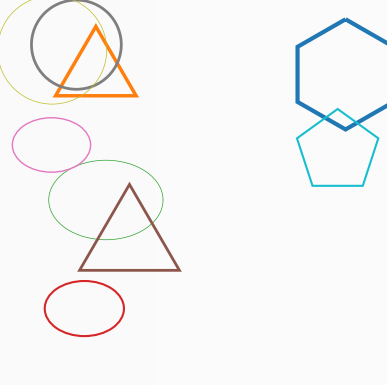[{"shape": "hexagon", "thickness": 3, "radius": 0.72, "center": [0.892, 0.807]}, {"shape": "triangle", "thickness": 2.5, "radius": 0.6, "center": [0.247, 0.811]}, {"shape": "oval", "thickness": 0.5, "radius": 0.74, "center": [0.273, 0.481]}, {"shape": "oval", "thickness": 1.5, "radius": 0.51, "center": [0.218, 0.199]}, {"shape": "triangle", "thickness": 2, "radius": 0.74, "center": [0.334, 0.372]}, {"shape": "oval", "thickness": 1, "radius": 0.5, "center": [0.133, 0.623]}, {"shape": "circle", "thickness": 2, "radius": 0.58, "center": [0.197, 0.884]}, {"shape": "circle", "thickness": 0.5, "radius": 0.7, "center": [0.135, 0.87]}, {"shape": "pentagon", "thickness": 1.5, "radius": 0.55, "center": [0.871, 0.607]}]